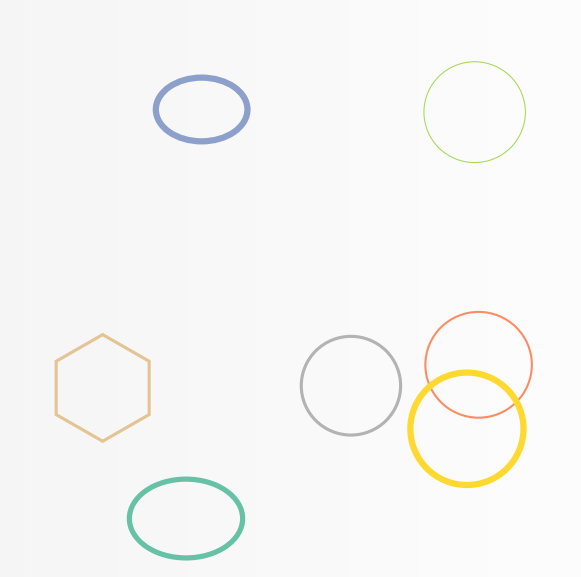[{"shape": "oval", "thickness": 2.5, "radius": 0.49, "center": [0.32, 0.101]}, {"shape": "circle", "thickness": 1, "radius": 0.46, "center": [0.823, 0.367]}, {"shape": "oval", "thickness": 3, "radius": 0.39, "center": [0.347, 0.81]}, {"shape": "circle", "thickness": 0.5, "radius": 0.44, "center": [0.817, 0.805]}, {"shape": "circle", "thickness": 3, "radius": 0.49, "center": [0.803, 0.257]}, {"shape": "hexagon", "thickness": 1.5, "radius": 0.46, "center": [0.177, 0.327]}, {"shape": "circle", "thickness": 1.5, "radius": 0.43, "center": [0.604, 0.331]}]